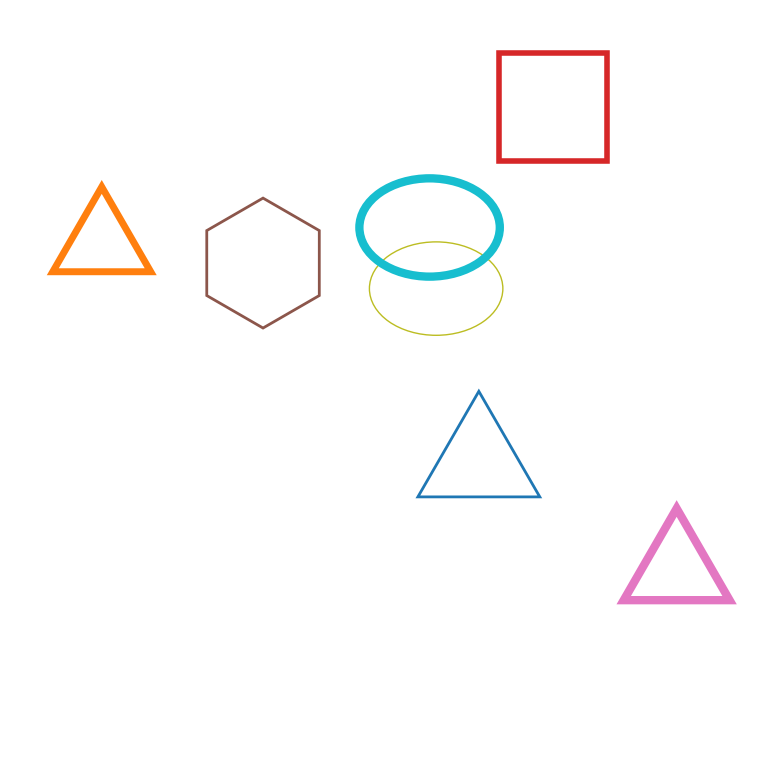[{"shape": "triangle", "thickness": 1, "radius": 0.46, "center": [0.622, 0.4]}, {"shape": "triangle", "thickness": 2.5, "radius": 0.37, "center": [0.132, 0.684]}, {"shape": "square", "thickness": 2, "radius": 0.35, "center": [0.718, 0.861]}, {"shape": "hexagon", "thickness": 1, "radius": 0.42, "center": [0.342, 0.658]}, {"shape": "triangle", "thickness": 3, "radius": 0.4, "center": [0.879, 0.26]}, {"shape": "oval", "thickness": 0.5, "radius": 0.43, "center": [0.566, 0.625]}, {"shape": "oval", "thickness": 3, "radius": 0.46, "center": [0.558, 0.705]}]